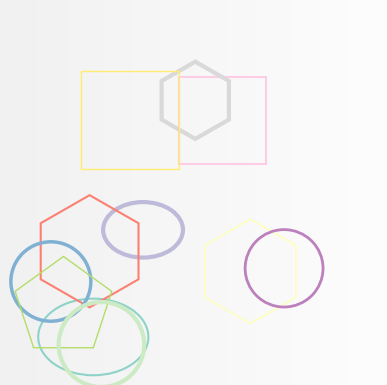[{"shape": "oval", "thickness": 1.5, "radius": 0.71, "center": [0.241, 0.125]}, {"shape": "hexagon", "thickness": 1, "radius": 0.68, "center": [0.646, 0.295]}, {"shape": "oval", "thickness": 3, "radius": 0.51, "center": [0.369, 0.403]}, {"shape": "hexagon", "thickness": 1.5, "radius": 0.73, "center": [0.231, 0.347]}, {"shape": "circle", "thickness": 2.5, "radius": 0.52, "center": [0.131, 0.269]}, {"shape": "pentagon", "thickness": 1, "radius": 0.66, "center": [0.164, 0.203]}, {"shape": "square", "thickness": 1.5, "radius": 0.56, "center": [0.574, 0.687]}, {"shape": "hexagon", "thickness": 3, "radius": 0.5, "center": [0.504, 0.74]}, {"shape": "circle", "thickness": 2, "radius": 0.5, "center": [0.733, 0.303]}, {"shape": "circle", "thickness": 3, "radius": 0.55, "center": [0.262, 0.105]}, {"shape": "square", "thickness": 1, "radius": 0.63, "center": [0.335, 0.689]}]